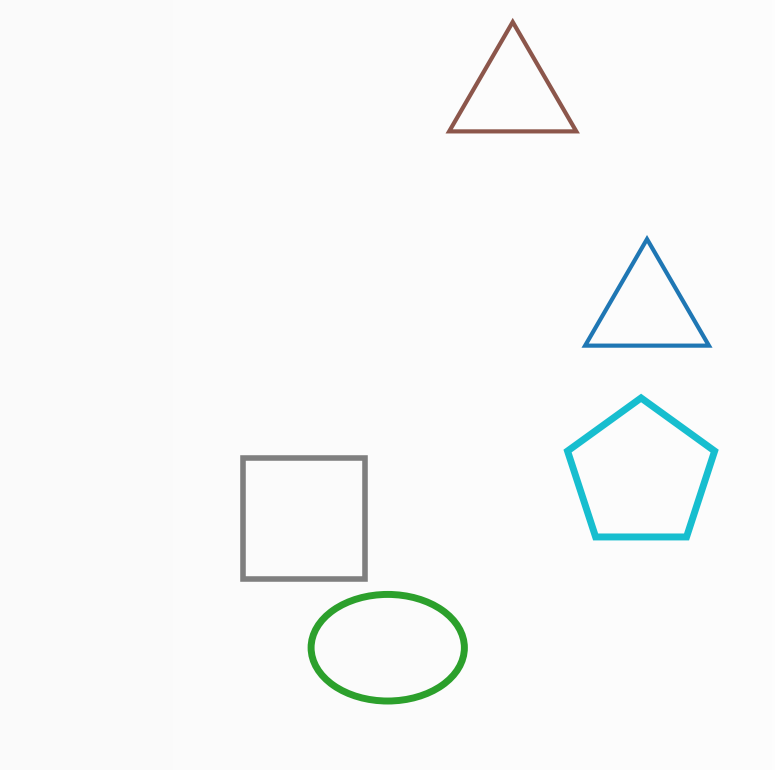[{"shape": "triangle", "thickness": 1.5, "radius": 0.46, "center": [0.835, 0.597]}, {"shape": "oval", "thickness": 2.5, "radius": 0.49, "center": [0.5, 0.159]}, {"shape": "triangle", "thickness": 1.5, "radius": 0.47, "center": [0.662, 0.877]}, {"shape": "square", "thickness": 2, "radius": 0.39, "center": [0.392, 0.327]}, {"shape": "pentagon", "thickness": 2.5, "radius": 0.5, "center": [0.827, 0.383]}]